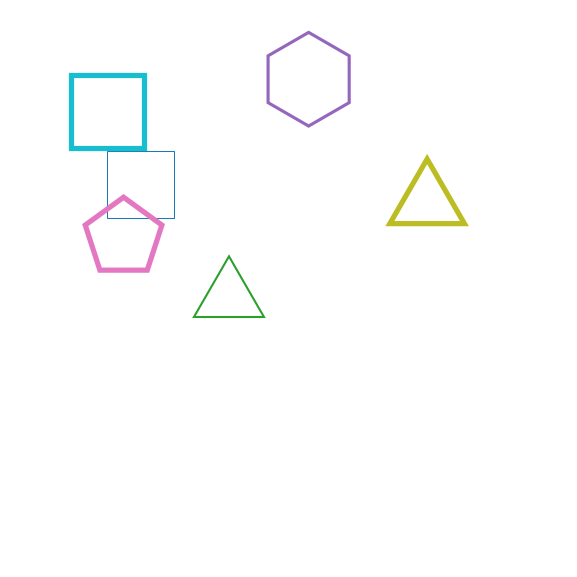[{"shape": "square", "thickness": 0.5, "radius": 0.29, "center": [0.243, 0.679]}, {"shape": "triangle", "thickness": 1, "radius": 0.35, "center": [0.396, 0.485]}, {"shape": "hexagon", "thickness": 1.5, "radius": 0.41, "center": [0.534, 0.862]}, {"shape": "pentagon", "thickness": 2.5, "radius": 0.35, "center": [0.214, 0.588]}, {"shape": "triangle", "thickness": 2.5, "radius": 0.37, "center": [0.74, 0.649]}, {"shape": "square", "thickness": 2.5, "radius": 0.32, "center": [0.186, 0.806]}]